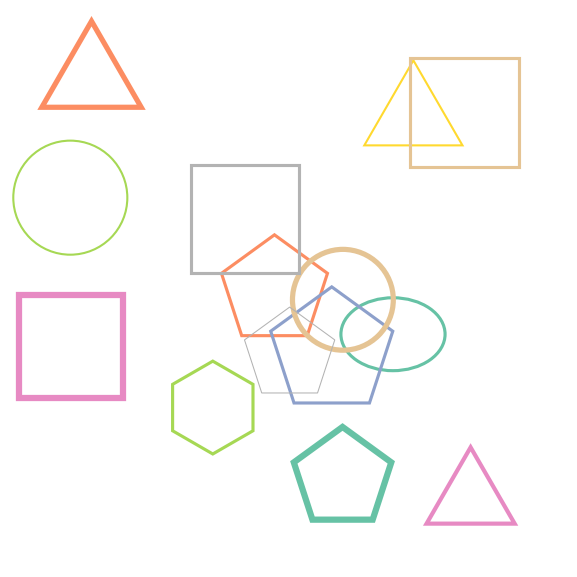[{"shape": "pentagon", "thickness": 3, "radius": 0.44, "center": [0.593, 0.171]}, {"shape": "oval", "thickness": 1.5, "radius": 0.45, "center": [0.681, 0.42]}, {"shape": "triangle", "thickness": 2.5, "radius": 0.5, "center": [0.158, 0.863]}, {"shape": "pentagon", "thickness": 1.5, "radius": 0.48, "center": [0.475, 0.496]}, {"shape": "pentagon", "thickness": 1.5, "radius": 0.56, "center": [0.574, 0.391]}, {"shape": "triangle", "thickness": 2, "radius": 0.44, "center": [0.815, 0.136]}, {"shape": "square", "thickness": 3, "radius": 0.45, "center": [0.123, 0.399]}, {"shape": "hexagon", "thickness": 1.5, "radius": 0.4, "center": [0.368, 0.293]}, {"shape": "circle", "thickness": 1, "radius": 0.49, "center": [0.122, 0.657]}, {"shape": "triangle", "thickness": 1, "radius": 0.49, "center": [0.716, 0.796]}, {"shape": "circle", "thickness": 2.5, "radius": 0.44, "center": [0.594, 0.48]}, {"shape": "square", "thickness": 1.5, "radius": 0.47, "center": [0.804, 0.805]}, {"shape": "pentagon", "thickness": 0.5, "radius": 0.41, "center": [0.502, 0.385]}, {"shape": "square", "thickness": 1.5, "radius": 0.47, "center": [0.424, 0.619]}]